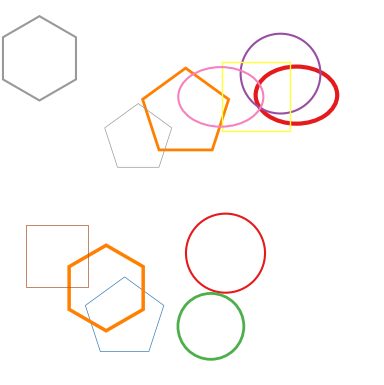[{"shape": "oval", "thickness": 3, "radius": 0.53, "center": [0.77, 0.753]}, {"shape": "circle", "thickness": 1.5, "radius": 0.51, "center": [0.586, 0.342]}, {"shape": "pentagon", "thickness": 0.5, "radius": 0.54, "center": [0.324, 0.173]}, {"shape": "circle", "thickness": 2, "radius": 0.43, "center": [0.548, 0.152]}, {"shape": "circle", "thickness": 1.5, "radius": 0.52, "center": [0.729, 0.809]}, {"shape": "hexagon", "thickness": 2.5, "radius": 0.56, "center": [0.276, 0.252]}, {"shape": "pentagon", "thickness": 2, "radius": 0.59, "center": [0.482, 0.706]}, {"shape": "square", "thickness": 1, "radius": 0.44, "center": [0.664, 0.749]}, {"shape": "square", "thickness": 0.5, "radius": 0.4, "center": [0.148, 0.334]}, {"shape": "oval", "thickness": 1.5, "radius": 0.55, "center": [0.574, 0.748]}, {"shape": "hexagon", "thickness": 1.5, "radius": 0.55, "center": [0.103, 0.849]}, {"shape": "pentagon", "thickness": 0.5, "radius": 0.46, "center": [0.359, 0.64]}]